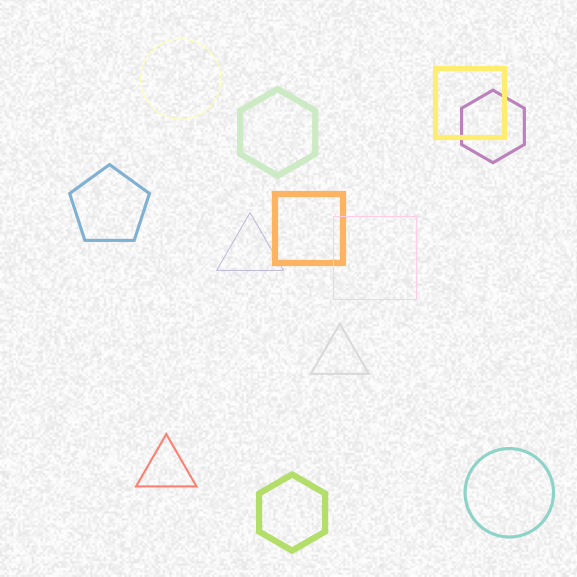[{"shape": "circle", "thickness": 1.5, "radius": 0.38, "center": [0.882, 0.146]}, {"shape": "circle", "thickness": 0.5, "radius": 0.35, "center": [0.313, 0.862]}, {"shape": "triangle", "thickness": 0.5, "radius": 0.33, "center": [0.433, 0.564]}, {"shape": "triangle", "thickness": 1, "radius": 0.3, "center": [0.288, 0.187]}, {"shape": "pentagon", "thickness": 1.5, "radius": 0.36, "center": [0.19, 0.642]}, {"shape": "square", "thickness": 3, "radius": 0.3, "center": [0.536, 0.603]}, {"shape": "hexagon", "thickness": 3, "radius": 0.33, "center": [0.506, 0.112]}, {"shape": "square", "thickness": 0.5, "radius": 0.36, "center": [0.649, 0.553]}, {"shape": "triangle", "thickness": 1, "radius": 0.29, "center": [0.588, 0.381]}, {"shape": "hexagon", "thickness": 1.5, "radius": 0.31, "center": [0.854, 0.78]}, {"shape": "hexagon", "thickness": 3, "radius": 0.38, "center": [0.481, 0.77]}, {"shape": "square", "thickness": 2.5, "radius": 0.3, "center": [0.813, 0.822]}]